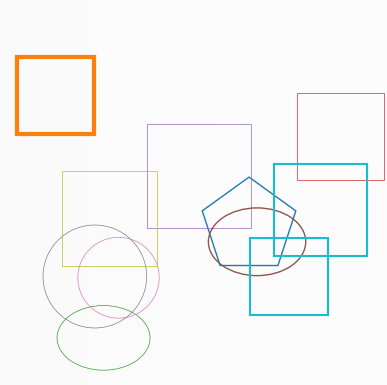[{"shape": "pentagon", "thickness": 1, "radius": 0.63, "center": [0.643, 0.413]}, {"shape": "square", "thickness": 3, "radius": 0.5, "center": [0.143, 0.752]}, {"shape": "oval", "thickness": 0.5, "radius": 0.6, "center": [0.267, 0.122]}, {"shape": "square", "thickness": 0.5, "radius": 0.57, "center": [0.879, 0.646]}, {"shape": "square", "thickness": 0.5, "radius": 0.67, "center": [0.513, 0.543]}, {"shape": "oval", "thickness": 1, "radius": 0.63, "center": [0.663, 0.372]}, {"shape": "circle", "thickness": 0.5, "radius": 0.52, "center": [0.306, 0.279]}, {"shape": "circle", "thickness": 0.5, "radius": 0.67, "center": [0.245, 0.282]}, {"shape": "square", "thickness": 0.5, "radius": 0.62, "center": [0.283, 0.433]}, {"shape": "square", "thickness": 1.5, "radius": 0.6, "center": [0.827, 0.454]}, {"shape": "square", "thickness": 1.5, "radius": 0.5, "center": [0.746, 0.282]}]